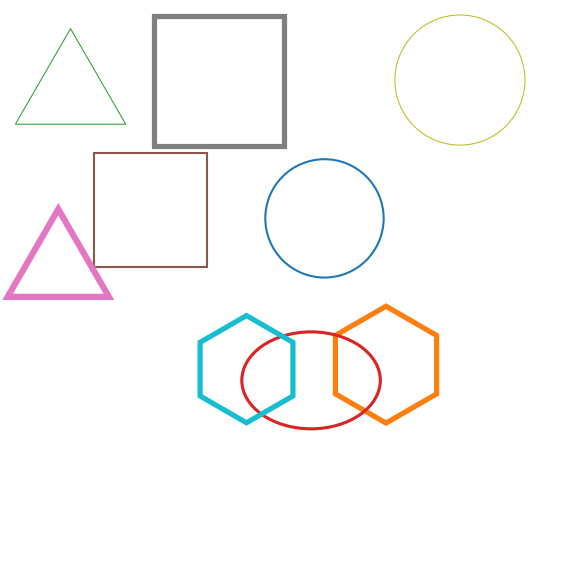[{"shape": "circle", "thickness": 1, "radius": 0.51, "center": [0.562, 0.621]}, {"shape": "hexagon", "thickness": 2.5, "radius": 0.51, "center": [0.668, 0.368]}, {"shape": "triangle", "thickness": 0.5, "radius": 0.55, "center": [0.122, 0.839]}, {"shape": "oval", "thickness": 1.5, "radius": 0.6, "center": [0.539, 0.341]}, {"shape": "square", "thickness": 1, "radius": 0.49, "center": [0.26, 0.636]}, {"shape": "triangle", "thickness": 3, "radius": 0.51, "center": [0.101, 0.536]}, {"shape": "square", "thickness": 2.5, "radius": 0.57, "center": [0.38, 0.859]}, {"shape": "circle", "thickness": 0.5, "radius": 0.56, "center": [0.796, 0.861]}, {"shape": "hexagon", "thickness": 2.5, "radius": 0.46, "center": [0.427, 0.36]}]